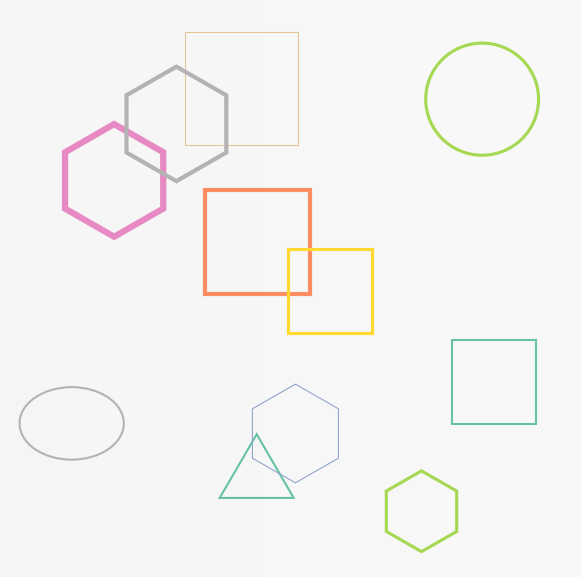[{"shape": "square", "thickness": 1, "radius": 0.36, "center": [0.85, 0.337]}, {"shape": "triangle", "thickness": 1, "radius": 0.37, "center": [0.442, 0.174]}, {"shape": "square", "thickness": 2, "radius": 0.45, "center": [0.443, 0.58]}, {"shape": "hexagon", "thickness": 0.5, "radius": 0.43, "center": [0.508, 0.249]}, {"shape": "hexagon", "thickness": 3, "radius": 0.49, "center": [0.196, 0.687]}, {"shape": "hexagon", "thickness": 1.5, "radius": 0.35, "center": [0.725, 0.114]}, {"shape": "circle", "thickness": 1.5, "radius": 0.49, "center": [0.829, 0.827]}, {"shape": "square", "thickness": 1.5, "radius": 0.36, "center": [0.568, 0.496]}, {"shape": "square", "thickness": 0.5, "radius": 0.49, "center": [0.415, 0.846]}, {"shape": "oval", "thickness": 1, "radius": 0.45, "center": [0.123, 0.266]}, {"shape": "hexagon", "thickness": 2, "radius": 0.5, "center": [0.303, 0.785]}]